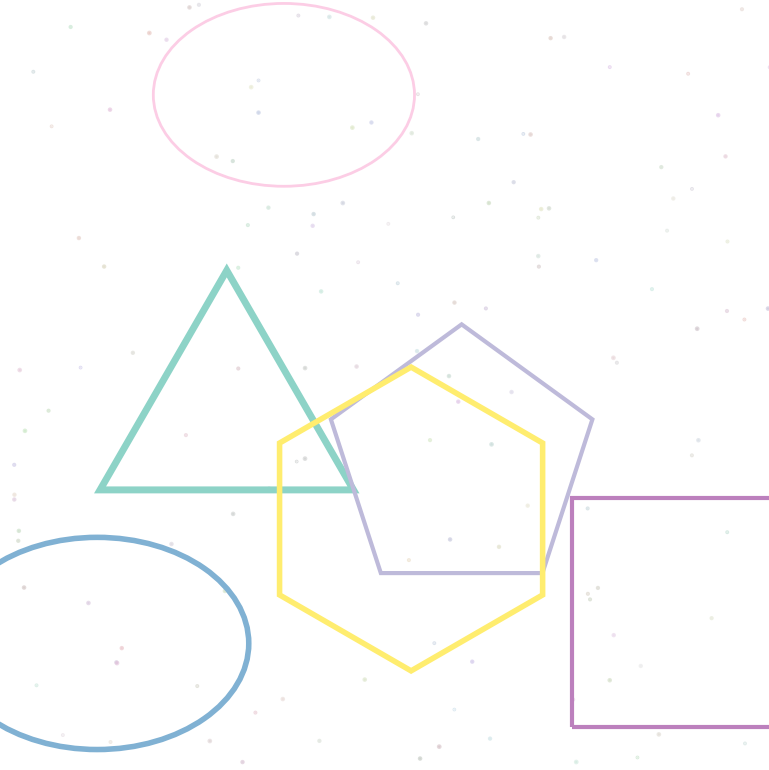[{"shape": "triangle", "thickness": 2.5, "radius": 0.95, "center": [0.294, 0.459]}, {"shape": "pentagon", "thickness": 1.5, "radius": 0.89, "center": [0.6, 0.4]}, {"shape": "oval", "thickness": 2, "radius": 0.98, "center": [0.126, 0.164]}, {"shape": "oval", "thickness": 1, "radius": 0.85, "center": [0.369, 0.877]}, {"shape": "square", "thickness": 1.5, "radius": 0.74, "center": [0.892, 0.204]}, {"shape": "hexagon", "thickness": 2, "radius": 0.99, "center": [0.534, 0.326]}]